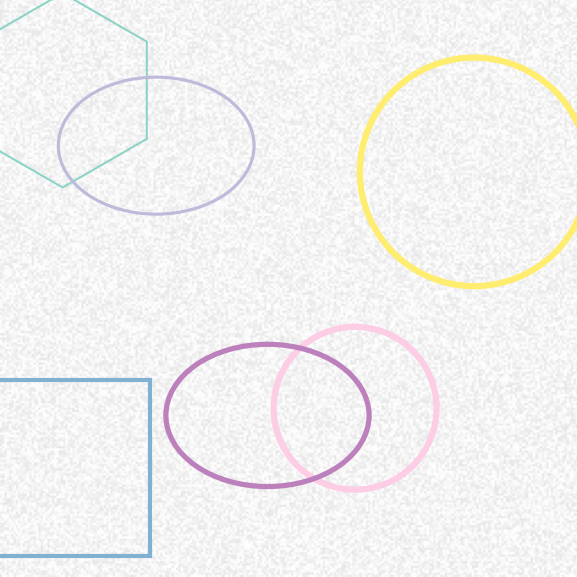[{"shape": "hexagon", "thickness": 1, "radius": 0.84, "center": [0.108, 0.843]}, {"shape": "oval", "thickness": 1.5, "radius": 0.85, "center": [0.27, 0.747]}, {"shape": "square", "thickness": 2, "radius": 0.76, "center": [0.107, 0.189]}, {"shape": "circle", "thickness": 3, "radius": 0.71, "center": [0.615, 0.292]}, {"shape": "oval", "thickness": 2.5, "radius": 0.88, "center": [0.463, 0.28]}, {"shape": "circle", "thickness": 3, "radius": 0.99, "center": [0.821, 0.701]}]